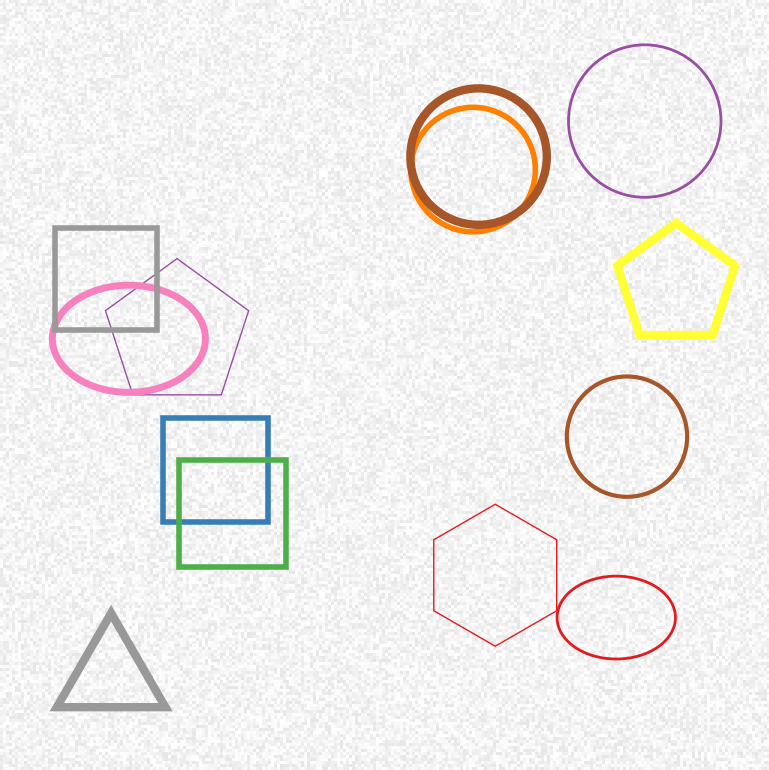[{"shape": "hexagon", "thickness": 0.5, "radius": 0.46, "center": [0.643, 0.253]}, {"shape": "oval", "thickness": 1, "radius": 0.38, "center": [0.8, 0.198]}, {"shape": "square", "thickness": 2, "radius": 0.34, "center": [0.28, 0.39]}, {"shape": "square", "thickness": 2, "radius": 0.35, "center": [0.302, 0.333]}, {"shape": "circle", "thickness": 1, "radius": 0.5, "center": [0.837, 0.843]}, {"shape": "pentagon", "thickness": 0.5, "radius": 0.49, "center": [0.23, 0.566]}, {"shape": "circle", "thickness": 2, "radius": 0.4, "center": [0.614, 0.78]}, {"shape": "pentagon", "thickness": 3, "radius": 0.4, "center": [0.878, 0.63]}, {"shape": "circle", "thickness": 3, "radius": 0.44, "center": [0.622, 0.797]}, {"shape": "circle", "thickness": 1.5, "radius": 0.39, "center": [0.814, 0.433]}, {"shape": "oval", "thickness": 2.5, "radius": 0.5, "center": [0.167, 0.56]}, {"shape": "triangle", "thickness": 3, "radius": 0.41, "center": [0.144, 0.122]}, {"shape": "square", "thickness": 2, "radius": 0.33, "center": [0.138, 0.638]}]